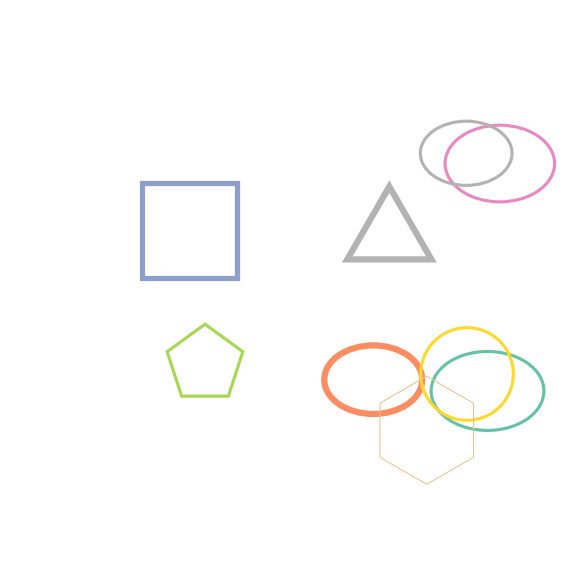[{"shape": "oval", "thickness": 1.5, "radius": 0.49, "center": [0.844, 0.322]}, {"shape": "oval", "thickness": 3, "radius": 0.42, "center": [0.646, 0.342]}, {"shape": "square", "thickness": 2.5, "radius": 0.41, "center": [0.328, 0.599]}, {"shape": "oval", "thickness": 1.5, "radius": 0.47, "center": [0.866, 0.716]}, {"shape": "pentagon", "thickness": 1.5, "radius": 0.34, "center": [0.355, 0.369]}, {"shape": "circle", "thickness": 1.5, "radius": 0.4, "center": [0.809, 0.352]}, {"shape": "hexagon", "thickness": 0.5, "radius": 0.47, "center": [0.739, 0.254]}, {"shape": "triangle", "thickness": 3, "radius": 0.42, "center": [0.674, 0.592]}, {"shape": "oval", "thickness": 1.5, "radius": 0.4, "center": [0.807, 0.734]}]